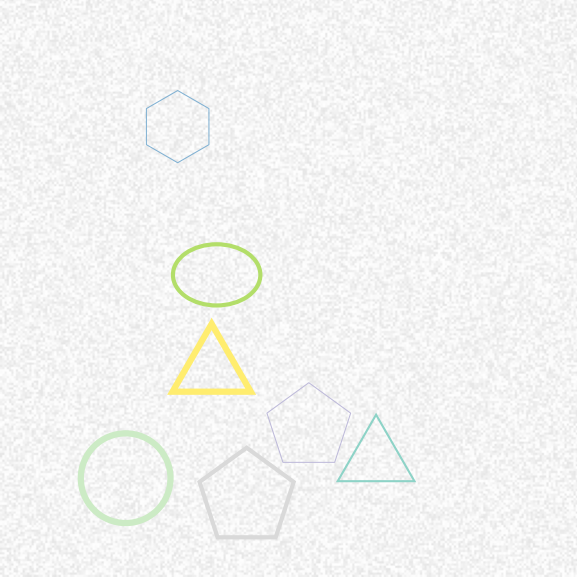[{"shape": "triangle", "thickness": 1, "radius": 0.38, "center": [0.651, 0.204]}, {"shape": "pentagon", "thickness": 0.5, "radius": 0.38, "center": [0.535, 0.26]}, {"shape": "hexagon", "thickness": 0.5, "radius": 0.31, "center": [0.308, 0.78]}, {"shape": "oval", "thickness": 2, "radius": 0.38, "center": [0.375, 0.523]}, {"shape": "pentagon", "thickness": 2, "radius": 0.43, "center": [0.427, 0.138]}, {"shape": "circle", "thickness": 3, "radius": 0.39, "center": [0.218, 0.171]}, {"shape": "triangle", "thickness": 3, "radius": 0.39, "center": [0.366, 0.36]}]